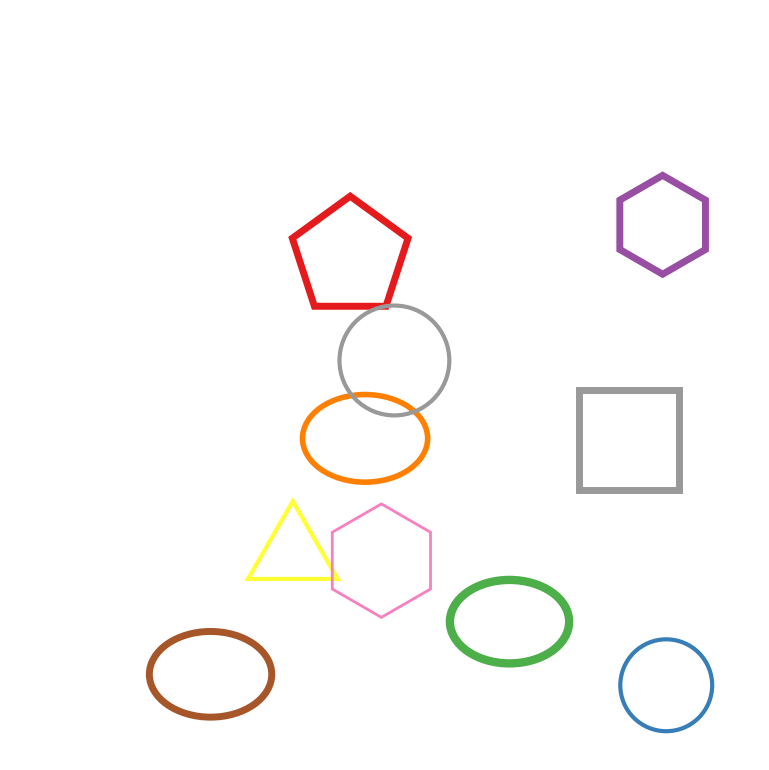[{"shape": "pentagon", "thickness": 2.5, "radius": 0.4, "center": [0.455, 0.666]}, {"shape": "circle", "thickness": 1.5, "radius": 0.3, "center": [0.865, 0.11]}, {"shape": "oval", "thickness": 3, "radius": 0.39, "center": [0.662, 0.193]}, {"shape": "hexagon", "thickness": 2.5, "radius": 0.32, "center": [0.861, 0.708]}, {"shape": "oval", "thickness": 2, "radius": 0.41, "center": [0.474, 0.431]}, {"shape": "triangle", "thickness": 1.5, "radius": 0.34, "center": [0.38, 0.282]}, {"shape": "oval", "thickness": 2.5, "radius": 0.4, "center": [0.273, 0.124]}, {"shape": "hexagon", "thickness": 1, "radius": 0.37, "center": [0.495, 0.272]}, {"shape": "circle", "thickness": 1.5, "radius": 0.36, "center": [0.512, 0.532]}, {"shape": "square", "thickness": 2.5, "radius": 0.32, "center": [0.817, 0.429]}]